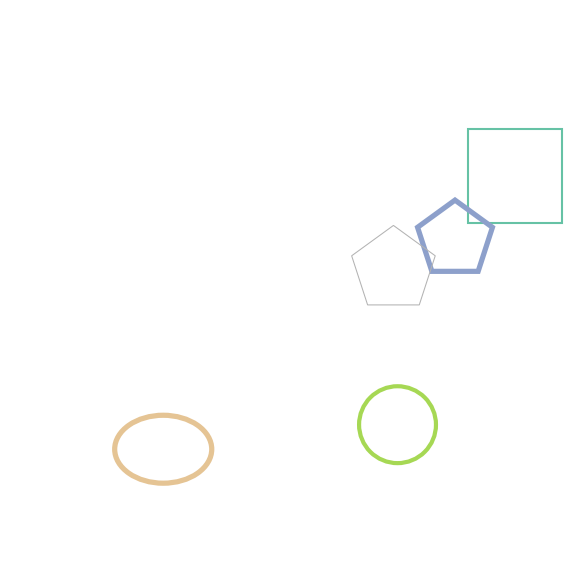[{"shape": "square", "thickness": 1, "radius": 0.41, "center": [0.891, 0.694]}, {"shape": "pentagon", "thickness": 2.5, "radius": 0.34, "center": [0.788, 0.584]}, {"shape": "circle", "thickness": 2, "radius": 0.33, "center": [0.688, 0.264]}, {"shape": "oval", "thickness": 2.5, "radius": 0.42, "center": [0.283, 0.221]}, {"shape": "pentagon", "thickness": 0.5, "radius": 0.38, "center": [0.681, 0.533]}]